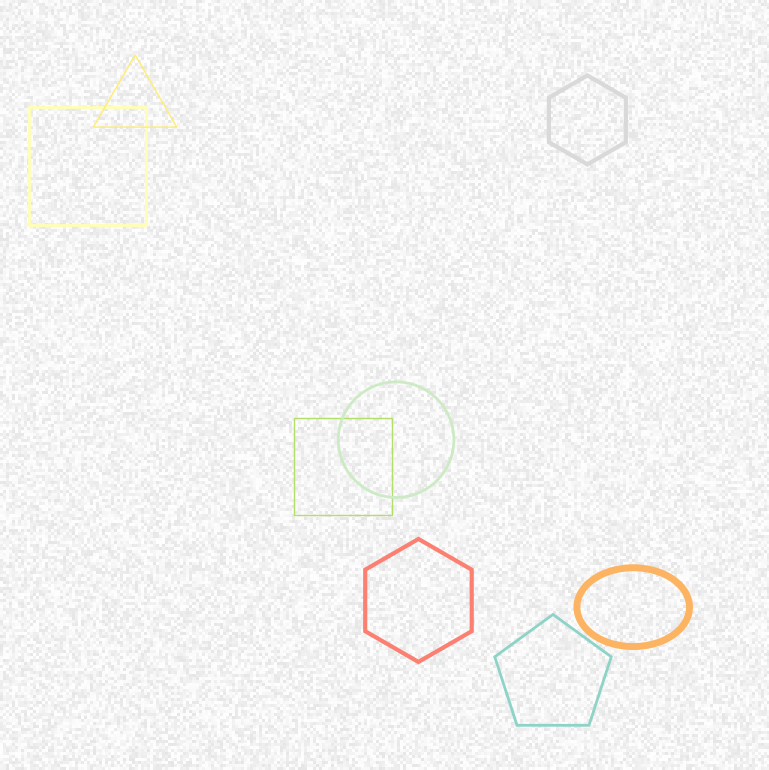[{"shape": "pentagon", "thickness": 1, "radius": 0.4, "center": [0.718, 0.122]}, {"shape": "square", "thickness": 1, "radius": 0.38, "center": [0.113, 0.784]}, {"shape": "hexagon", "thickness": 1.5, "radius": 0.4, "center": [0.543, 0.22]}, {"shape": "oval", "thickness": 2.5, "radius": 0.37, "center": [0.822, 0.211]}, {"shape": "square", "thickness": 0.5, "radius": 0.32, "center": [0.445, 0.394]}, {"shape": "hexagon", "thickness": 1.5, "radius": 0.29, "center": [0.763, 0.844]}, {"shape": "circle", "thickness": 1, "radius": 0.38, "center": [0.514, 0.429]}, {"shape": "triangle", "thickness": 0.5, "radius": 0.31, "center": [0.175, 0.866]}]